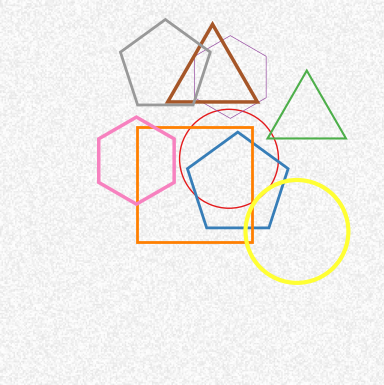[{"shape": "circle", "thickness": 1, "radius": 0.64, "center": [0.595, 0.588]}, {"shape": "pentagon", "thickness": 2, "radius": 0.69, "center": [0.618, 0.519]}, {"shape": "triangle", "thickness": 1.5, "radius": 0.59, "center": [0.797, 0.699]}, {"shape": "hexagon", "thickness": 0.5, "radius": 0.54, "center": [0.598, 0.8]}, {"shape": "square", "thickness": 2, "radius": 0.75, "center": [0.505, 0.52]}, {"shape": "circle", "thickness": 3, "radius": 0.67, "center": [0.771, 0.399]}, {"shape": "triangle", "thickness": 2.5, "radius": 0.67, "center": [0.552, 0.802]}, {"shape": "hexagon", "thickness": 2.5, "radius": 0.57, "center": [0.354, 0.583]}, {"shape": "pentagon", "thickness": 2, "radius": 0.61, "center": [0.43, 0.827]}]